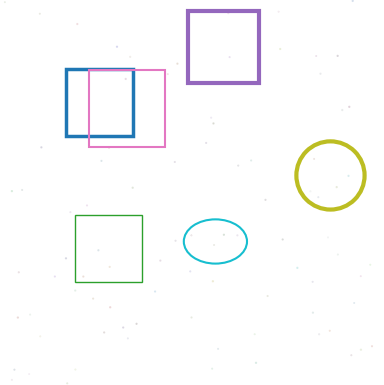[{"shape": "square", "thickness": 2.5, "radius": 0.43, "center": [0.258, 0.734]}, {"shape": "square", "thickness": 1, "radius": 0.44, "center": [0.281, 0.354]}, {"shape": "square", "thickness": 3, "radius": 0.47, "center": [0.581, 0.879]}, {"shape": "square", "thickness": 1.5, "radius": 0.49, "center": [0.329, 0.718]}, {"shape": "circle", "thickness": 3, "radius": 0.44, "center": [0.858, 0.544]}, {"shape": "oval", "thickness": 1.5, "radius": 0.41, "center": [0.56, 0.373]}]